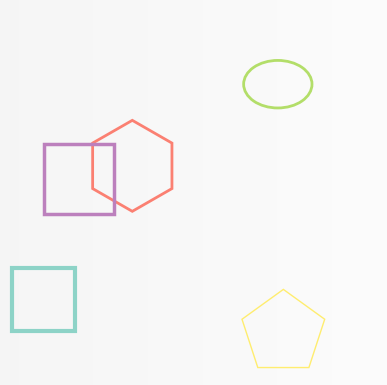[{"shape": "square", "thickness": 3, "radius": 0.41, "center": [0.113, 0.223]}, {"shape": "hexagon", "thickness": 2, "radius": 0.59, "center": [0.341, 0.569]}, {"shape": "oval", "thickness": 2, "radius": 0.44, "center": [0.717, 0.781]}, {"shape": "square", "thickness": 2.5, "radius": 0.45, "center": [0.204, 0.535]}, {"shape": "pentagon", "thickness": 1, "radius": 0.56, "center": [0.731, 0.136]}]